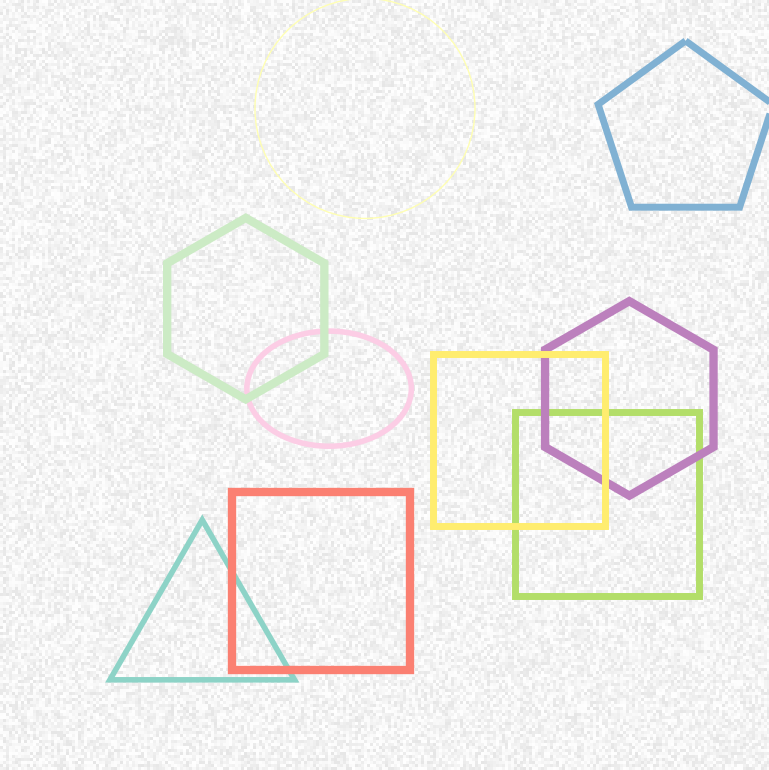[{"shape": "triangle", "thickness": 2, "radius": 0.69, "center": [0.263, 0.186]}, {"shape": "circle", "thickness": 0.5, "radius": 0.71, "center": [0.474, 0.859]}, {"shape": "square", "thickness": 3, "radius": 0.58, "center": [0.417, 0.245]}, {"shape": "pentagon", "thickness": 2.5, "radius": 0.6, "center": [0.89, 0.828]}, {"shape": "square", "thickness": 2.5, "radius": 0.6, "center": [0.789, 0.345]}, {"shape": "oval", "thickness": 2, "radius": 0.53, "center": [0.427, 0.495]}, {"shape": "hexagon", "thickness": 3, "radius": 0.63, "center": [0.817, 0.483]}, {"shape": "hexagon", "thickness": 3, "radius": 0.59, "center": [0.319, 0.599]}, {"shape": "square", "thickness": 2.5, "radius": 0.56, "center": [0.674, 0.429]}]